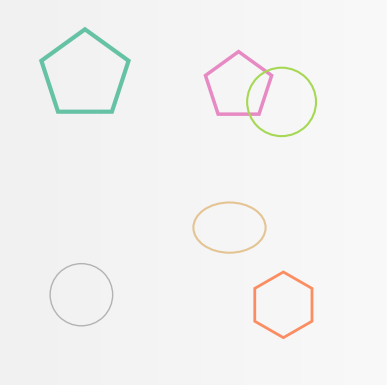[{"shape": "pentagon", "thickness": 3, "radius": 0.59, "center": [0.219, 0.806]}, {"shape": "hexagon", "thickness": 2, "radius": 0.43, "center": [0.731, 0.208]}, {"shape": "pentagon", "thickness": 2.5, "radius": 0.45, "center": [0.616, 0.776]}, {"shape": "circle", "thickness": 1.5, "radius": 0.44, "center": [0.727, 0.735]}, {"shape": "oval", "thickness": 1.5, "radius": 0.47, "center": [0.592, 0.409]}, {"shape": "circle", "thickness": 1, "radius": 0.4, "center": [0.21, 0.234]}]